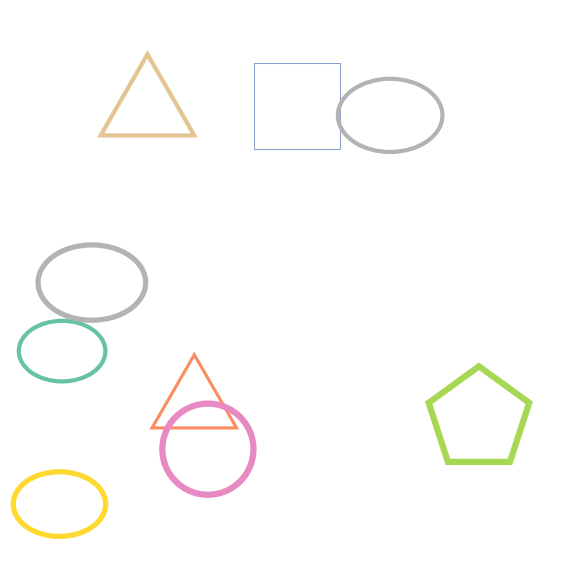[{"shape": "oval", "thickness": 2, "radius": 0.37, "center": [0.107, 0.391]}, {"shape": "triangle", "thickness": 1.5, "radius": 0.42, "center": [0.336, 0.3]}, {"shape": "square", "thickness": 0.5, "radius": 0.37, "center": [0.514, 0.816]}, {"shape": "circle", "thickness": 3, "radius": 0.39, "center": [0.36, 0.221]}, {"shape": "pentagon", "thickness": 3, "radius": 0.46, "center": [0.829, 0.273]}, {"shape": "oval", "thickness": 2.5, "radius": 0.4, "center": [0.103, 0.126]}, {"shape": "triangle", "thickness": 2, "radius": 0.47, "center": [0.255, 0.811]}, {"shape": "oval", "thickness": 2.5, "radius": 0.47, "center": [0.159, 0.51]}, {"shape": "oval", "thickness": 2, "radius": 0.45, "center": [0.676, 0.799]}]